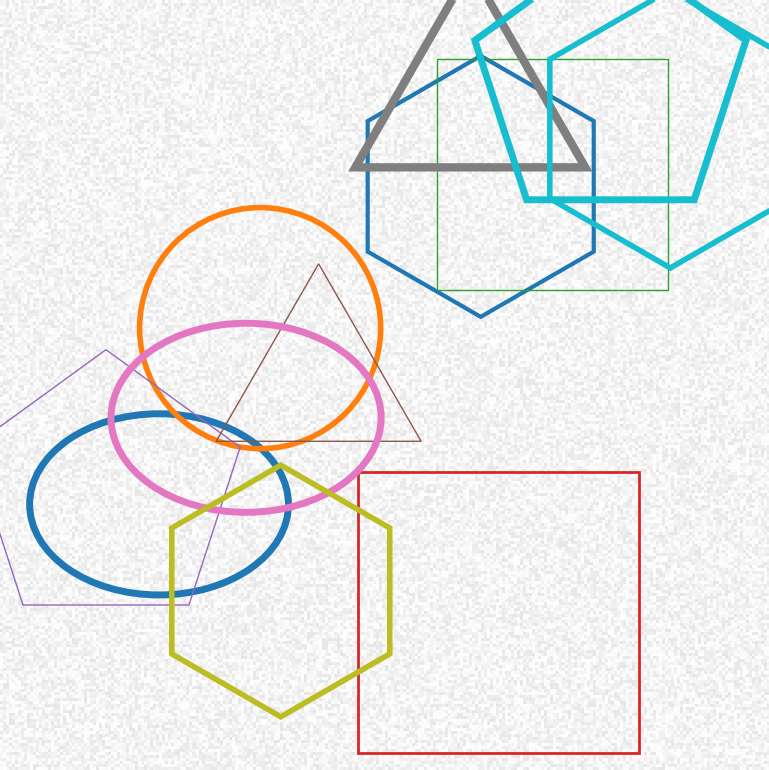[{"shape": "oval", "thickness": 2.5, "radius": 0.84, "center": [0.207, 0.345]}, {"shape": "hexagon", "thickness": 1.5, "radius": 0.85, "center": [0.624, 0.758]}, {"shape": "circle", "thickness": 2, "radius": 0.78, "center": [0.338, 0.574]}, {"shape": "square", "thickness": 0.5, "radius": 0.75, "center": [0.718, 0.773]}, {"shape": "square", "thickness": 1, "radius": 0.91, "center": [0.647, 0.204]}, {"shape": "pentagon", "thickness": 0.5, "radius": 0.92, "center": [0.138, 0.363]}, {"shape": "triangle", "thickness": 0.5, "radius": 0.77, "center": [0.414, 0.504]}, {"shape": "oval", "thickness": 2.5, "radius": 0.88, "center": [0.32, 0.457]}, {"shape": "triangle", "thickness": 3, "radius": 0.86, "center": [0.611, 0.869]}, {"shape": "hexagon", "thickness": 2, "radius": 0.82, "center": [0.365, 0.233]}, {"shape": "pentagon", "thickness": 2.5, "radius": 0.93, "center": [0.793, 0.89]}, {"shape": "hexagon", "thickness": 2, "radius": 0.9, "center": [0.871, 0.833]}]